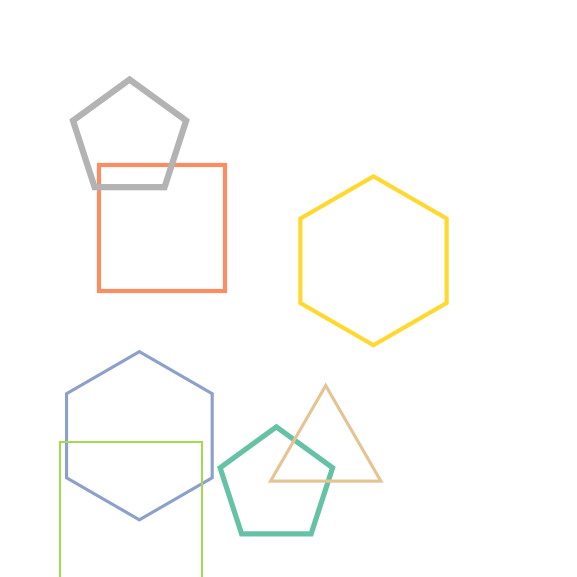[{"shape": "pentagon", "thickness": 2.5, "radius": 0.51, "center": [0.479, 0.158]}, {"shape": "square", "thickness": 2, "radius": 0.55, "center": [0.281, 0.605]}, {"shape": "hexagon", "thickness": 1.5, "radius": 0.73, "center": [0.241, 0.245]}, {"shape": "square", "thickness": 1, "radius": 0.61, "center": [0.227, 0.112]}, {"shape": "hexagon", "thickness": 2, "radius": 0.73, "center": [0.647, 0.548]}, {"shape": "triangle", "thickness": 1.5, "radius": 0.55, "center": [0.564, 0.221]}, {"shape": "pentagon", "thickness": 3, "radius": 0.52, "center": [0.224, 0.758]}]